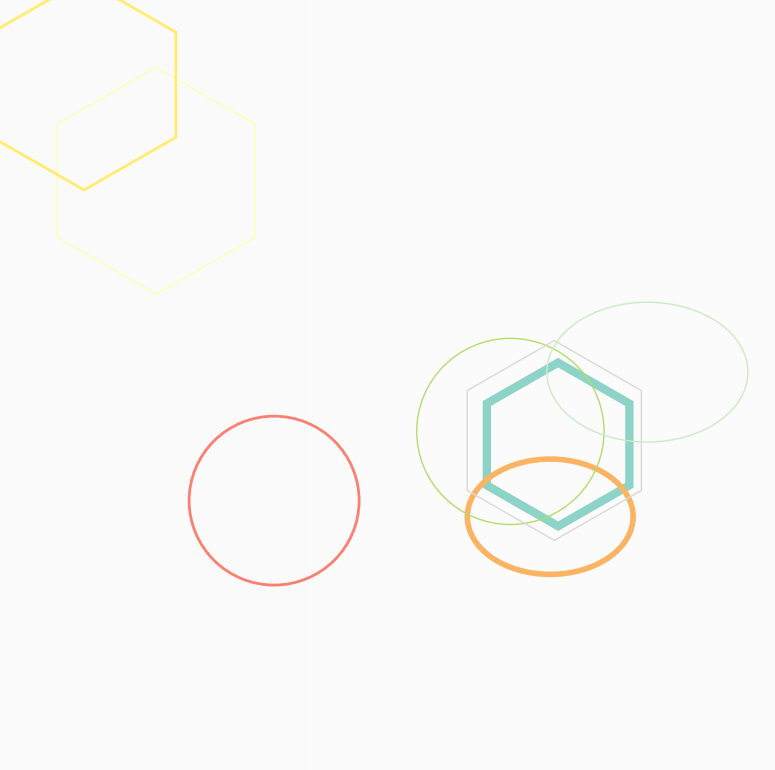[{"shape": "hexagon", "thickness": 3, "radius": 0.53, "center": [0.72, 0.423]}, {"shape": "hexagon", "thickness": 0.5, "radius": 0.74, "center": [0.202, 0.765]}, {"shape": "circle", "thickness": 1, "radius": 0.55, "center": [0.354, 0.35]}, {"shape": "oval", "thickness": 2, "radius": 0.53, "center": [0.71, 0.329]}, {"shape": "circle", "thickness": 0.5, "radius": 0.6, "center": [0.659, 0.44]}, {"shape": "hexagon", "thickness": 0.5, "radius": 0.65, "center": [0.715, 0.428]}, {"shape": "oval", "thickness": 0.5, "radius": 0.65, "center": [0.835, 0.517]}, {"shape": "hexagon", "thickness": 1, "radius": 0.68, "center": [0.109, 0.89]}]